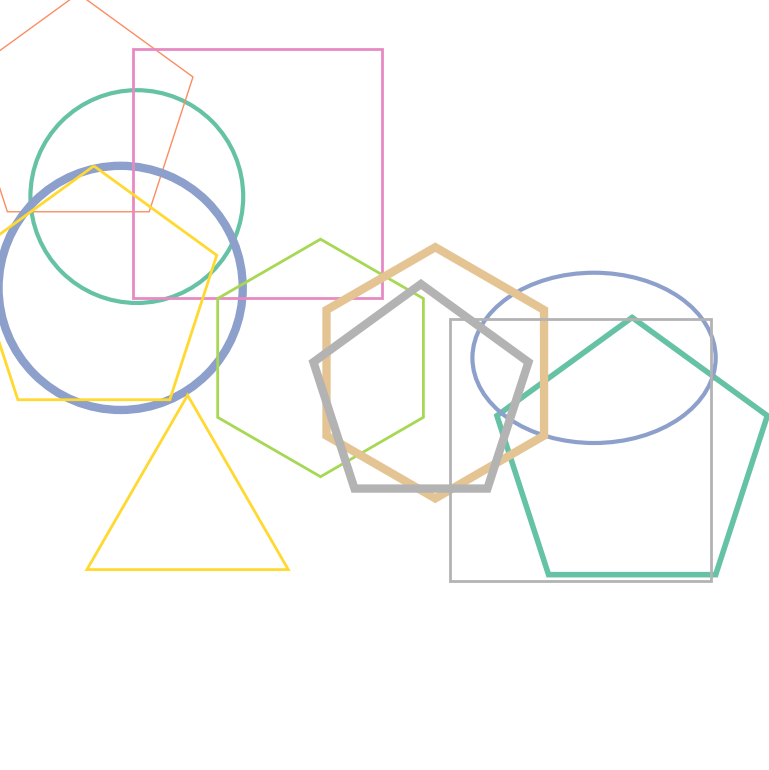[{"shape": "circle", "thickness": 1.5, "radius": 0.69, "center": [0.178, 0.745]}, {"shape": "pentagon", "thickness": 2, "radius": 0.92, "center": [0.821, 0.403]}, {"shape": "pentagon", "thickness": 0.5, "radius": 0.78, "center": [0.102, 0.852]}, {"shape": "oval", "thickness": 1.5, "radius": 0.79, "center": [0.771, 0.535]}, {"shape": "circle", "thickness": 3, "radius": 0.79, "center": [0.157, 0.626]}, {"shape": "square", "thickness": 1, "radius": 0.81, "center": [0.334, 0.775]}, {"shape": "hexagon", "thickness": 1, "radius": 0.77, "center": [0.416, 0.535]}, {"shape": "triangle", "thickness": 1, "radius": 0.75, "center": [0.244, 0.336]}, {"shape": "pentagon", "thickness": 1, "radius": 0.84, "center": [0.122, 0.617]}, {"shape": "hexagon", "thickness": 3, "radius": 0.82, "center": [0.565, 0.516]}, {"shape": "square", "thickness": 1, "radius": 0.85, "center": [0.754, 0.416]}, {"shape": "pentagon", "thickness": 3, "radius": 0.73, "center": [0.547, 0.484]}]